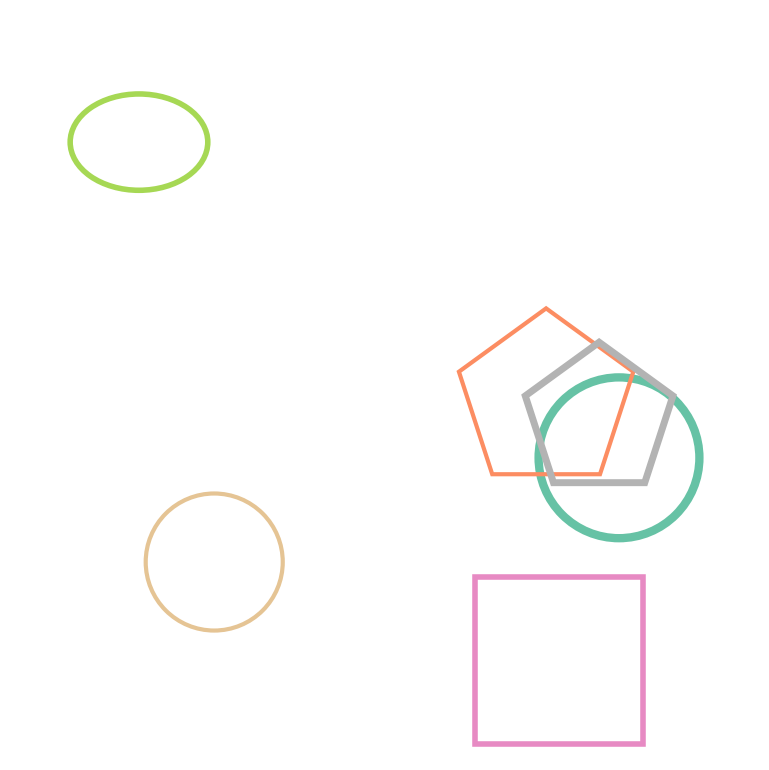[{"shape": "circle", "thickness": 3, "radius": 0.52, "center": [0.804, 0.405]}, {"shape": "pentagon", "thickness": 1.5, "radius": 0.6, "center": [0.709, 0.48]}, {"shape": "square", "thickness": 2, "radius": 0.54, "center": [0.726, 0.142]}, {"shape": "oval", "thickness": 2, "radius": 0.45, "center": [0.18, 0.815]}, {"shape": "circle", "thickness": 1.5, "radius": 0.44, "center": [0.278, 0.27]}, {"shape": "pentagon", "thickness": 2.5, "radius": 0.5, "center": [0.778, 0.455]}]